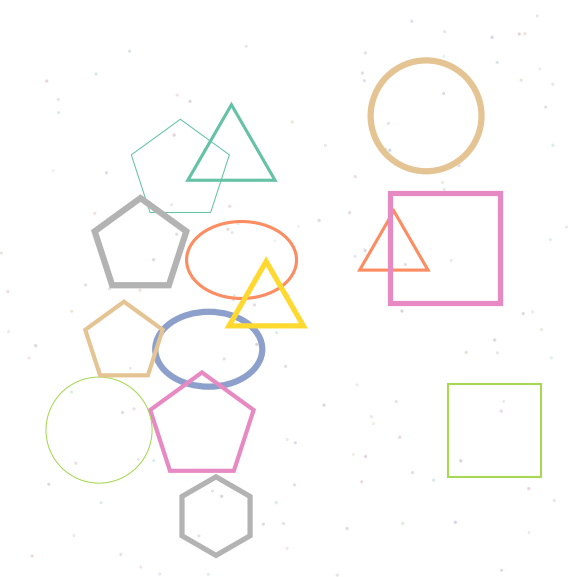[{"shape": "triangle", "thickness": 1.5, "radius": 0.44, "center": [0.401, 0.731]}, {"shape": "pentagon", "thickness": 0.5, "radius": 0.45, "center": [0.312, 0.703]}, {"shape": "triangle", "thickness": 1.5, "radius": 0.34, "center": [0.682, 0.566]}, {"shape": "oval", "thickness": 1.5, "radius": 0.48, "center": [0.418, 0.549]}, {"shape": "oval", "thickness": 3, "radius": 0.46, "center": [0.362, 0.394]}, {"shape": "pentagon", "thickness": 2, "radius": 0.47, "center": [0.35, 0.26]}, {"shape": "square", "thickness": 2.5, "radius": 0.47, "center": [0.77, 0.57]}, {"shape": "square", "thickness": 1, "radius": 0.4, "center": [0.856, 0.253]}, {"shape": "circle", "thickness": 0.5, "radius": 0.46, "center": [0.171, 0.254]}, {"shape": "triangle", "thickness": 2.5, "radius": 0.37, "center": [0.461, 0.472]}, {"shape": "pentagon", "thickness": 2, "radius": 0.35, "center": [0.215, 0.406]}, {"shape": "circle", "thickness": 3, "radius": 0.48, "center": [0.738, 0.799]}, {"shape": "pentagon", "thickness": 3, "radius": 0.42, "center": [0.243, 0.573]}, {"shape": "hexagon", "thickness": 2.5, "radius": 0.34, "center": [0.374, 0.105]}]